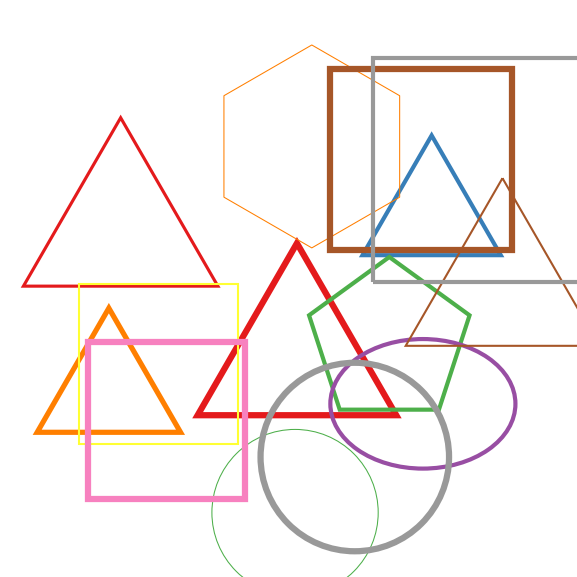[{"shape": "triangle", "thickness": 1.5, "radius": 0.97, "center": [0.209, 0.601]}, {"shape": "triangle", "thickness": 3, "radius": 0.99, "center": [0.514, 0.379]}, {"shape": "triangle", "thickness": 2, "radius": 0.69, "center": [0.747, 0.626]}, {"shape": "circle", "thickness": 0.5, "radius": 0.72, "center": [0.511, 0.112]}, {"shape": "pentagon", "thickness": 2, "radius": 0.73, "center": [0.674, 0.408]}, {"shape": "oval", "thickness": 2, "radius": 0.8, "center": [0.732, 0.3]}, {"shape": "triangle", "thickness": 2.5, "radius": 0.72, "center": [0.188, 0.322]}, {"shape": "hexagon", "thickness": 0.5, "radius": 0.88, "center": [0.54, 0.746]}, {"shape": "square", "thickness": 1, "radius": 0.69, "center": [0.274, 0.369]}, {"shape": "square", "thickness": 3, "radius": 0.79, "center": [0.729, 0.723]}, {"shape": "triangle", "thickness": 1, "radius": 0.97, "center": [0.87, 0.497]}, {"shape": "square", "thickness": 3, "radius": 0.68, "center": [0.288, 0.271]}, {"shape": "circle", "thickness": 3, "radius": 0.82, "center": [0.614, 0.208]}, {"shape": "square", "thickness": 2, "radius": 0.97, "center": [0.839, 0.705]}]